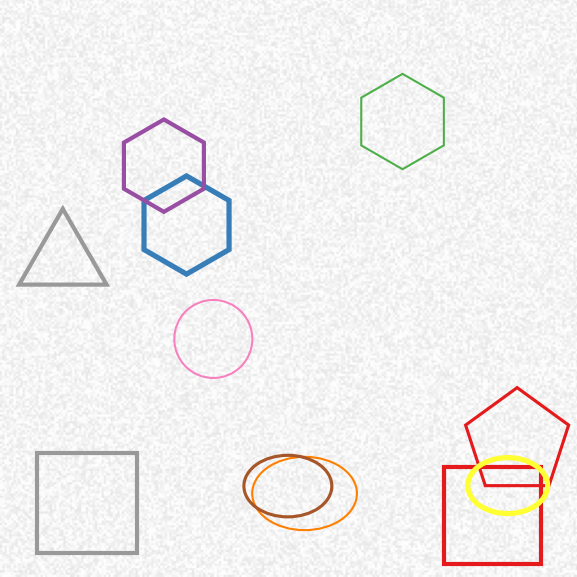[{"shape": "pentagon", "thickness": 1.5, "radius": 0.47, "center": [0.895, 0.234]}, {"shape": "square", "thickness": 2, "radius": 0.42, "center": [0.852, 0.106]}, {"shape": "hexagon", "thickness": 2.5, "radius": 0.43, "center": [0.323, 0.609]}, {"shape": "hexagon", "thickness": 1, "radius": 0.41, "center": [0.697, 0.789]}, {"shape": "hexagon", "thickness": 2, "radius": 0.4, "center": [0.284, 0.712]}, {"shape": "oval", "thickness": 1, "radius": 0.45, "center": [0.527, 0.145]}, {"shape": "oval", "thickness": 2.5, "radius": 0.35, "center": [0.879, 0.158]}, {"shape": "oval", "thickness": 1.5, "radius": 0.38, "center": [0.498, 0.157]}, {"shape": "circle", "thickness": 1, "radius": 0.34, "center": [0.369, 0.412]}, {"shape": "triangle", "thickness": 2, "radius": 0.44, "center": [0.109, 0.55]}, {"shape": "square", "thickness": 2, "radius": 0.43, "center": [0.151, 0.128]}]